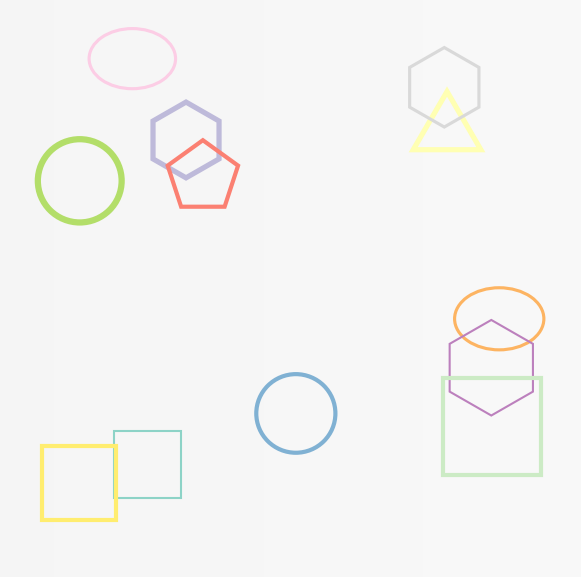[{"shape": "square", "thickness": 1, "radius": 0.29, "center": [0.254, 0.194]}, {"shape": "triangle", "thickness": 2.5, "radius": 0.34, "center": [0.769, 0.773]}, {"shape": "hexagon", "thickness": 2.5, "radius": 0.33, "center": [0.32, 0.757]}, {"shape": "pentagon", "thickness": 2, "radius": 0.32, "center": [0.349, 0.693]}, {"shape": "circle", "thickness": 2, "radius": 0.34, "center": [0.509, 0.283]}, {"shape": "oval", "thickness": 1.5, "radius": 0.38, "center": [0.859, 0.447]}, {"shape": "circle", "thickness": 3, "radius": 0.36, "center": [0.137, 0.686]}, {"shape": "oval", "thickness": 1.5, "radius": 0.37, "center": [0.228, 0.898]}, {"shape": "hexagon", "thickness": 1.5, "radius": 0.34, "center": [0.764, 0.848]}, {"shape": "hexagon", "thickness": 1, "radius": 0.41, "center": [0.845, 0.362]}, {"shape": "square", "thickness": 2, "radius": 0.42, "center": [0.846, 0.26]}, {"shape": "square", "thickness": 2, "radius": 0.32, "center": [0.136, 0.163]}]